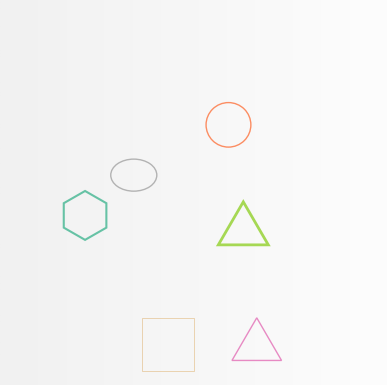[{"shape": "hexagon", "thickness": 1.5, "radius": 0.32, "center": [0.22, 0.44]}, {"shape": "circle", "thickness": 1, "radius": 0.29, "center": [0.59, 0.676]}, {"shape": "triangle", "thickness": 1, "radius": 0.37, "center": [0.663, 0.101]}, {"shape": "triangle", "thickness": 2, "radius": 0.37, "center": [0.628, 0.401]}, {"shape": "square", "thickness": 0.5, "radius": 0.34, "center": [0.433, 0.105]}, {"shape": "oval", "thickness": 1, "radius": 0.3, "center": [0.345, 0.545]}]